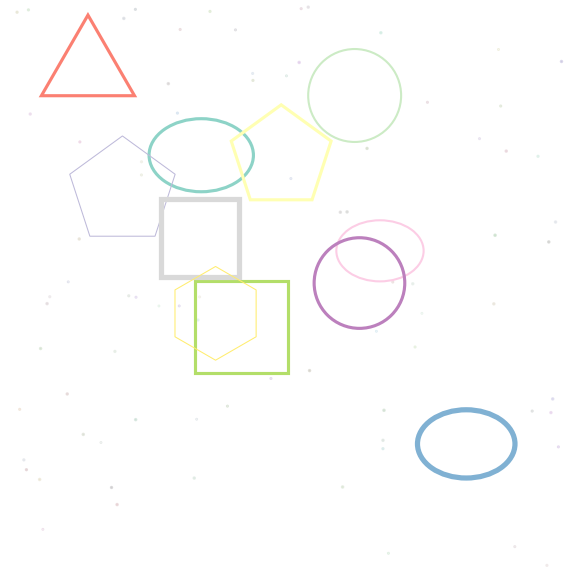[{"shape": "oval", "thickness": 1.5, "radius": 0.45, "center": [0.348, 0.73]}, {"shape": "pentagon", "thickness": 1.5, "radius": 0.45, "center": [0.487, 0.727]}, {"shape": "pentagon", "thickness": 0.5, "radius": 0.48, "center": [0.212, 0.668]}, {"shape": "triangle", "thickness": 1.5, "radius": 0.47, "center": [0.152, 0.88]}, {"shape": "oval", "thickness": 2.5, "radius": 0.42, "center": [0.807, 0.23]}, {"shape": "square", "thickness": 1.5, "radius": 0.4, "center": [0.418, 0.433]}, {"shape": "oval", "thickness": 1, "radius": 0.38, "center": [0.658, 0.565]}, {"shape": "square", "thickness": 2.5, "radius": 0.34, "center": [0.347, 0.587]}, {"shape": "circle", "thickness": 1.5, "radius": 0.39, "center": [0.622, 0.509]}, {"shape": "circle", "thickness": 1, "radius": 0.4, "center": [0.614, 0.834]}, {"shape": "hexagon", "thickness": 0.5, "radius": 0.41, "center": [0.373, 0.457]}]